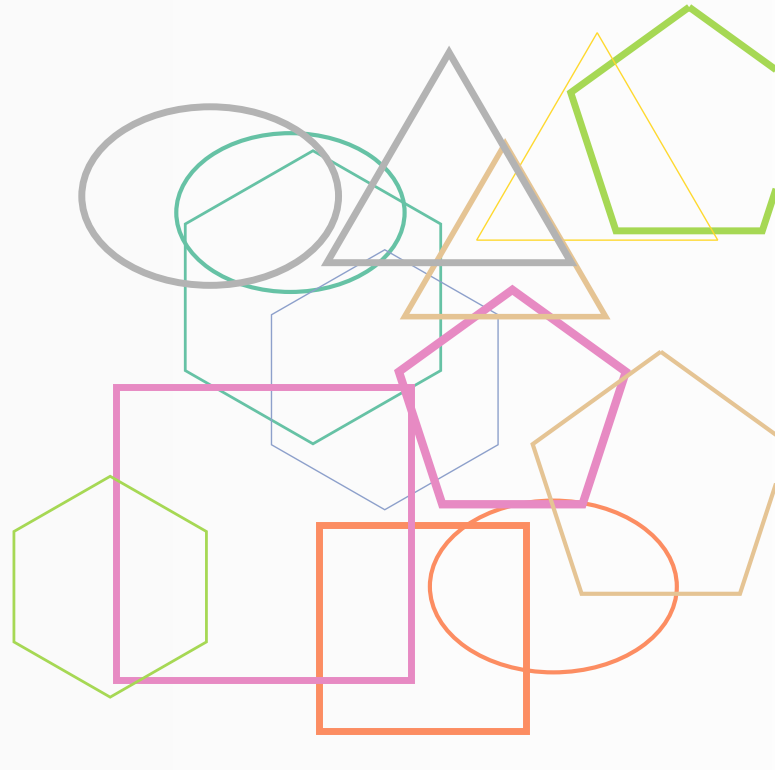[{"shape": "hexagon", "thickness": 1, "radius": 0.95, "center": [0.404, 0.614]}, {"shape": "oval", "thickness": 1.5, "radius": 0.74, "center": [0.375, 0.724]}, {"shape": "square", "thickness": 2.5, "radius": 0.67, "center": [0.546, 0.185]}, {"shape": "oval", "thickness": 1.5, "radius": 0.8, "center": [0.714, 0.238]}, {"shape": "hexagon", "thickness": 0.5, "radius": 0.84, "center": [0.496, 0.507]}, {"shape": "square", "thickness": 2.5, "radius": 0.95, "center": [0.34, 0.307]}, {"shape": "pentagon", "thickness": 3, "radius": 0.77, "center": [0.661, 0.47]}, {"shape": "hexagon", "thickness": 1, "radius": 0.72, "center": [0.142, 0.238]}, {"shape": "pentagon", "thickness": 2.5, "radius": 0.8, "center": [0.889, 0.83]}, {"shape": "triangle", "thickness": 0.5, "radius": 0.9, "center": [0.771, 0.778]}, {"shape": "triangle", "thickness": 2, "radius": 0.75, "center": [0.652, 0.664]}, {"shape": "pentagon", "thickness": 1.5, "radius": 0.87, "center": [0.853, 0.369]}, {"shape": "oval", "thickness": 2.5, "radius": 0.83, "center": [0.271, 0.745]}, {"shape": "triangle", "thickness": 2.5, "radius": 0.91, "center": [0.579, 0.75]}]